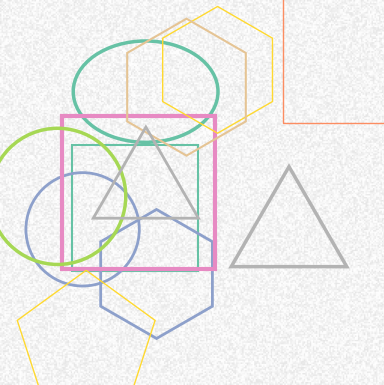[{"shape": "square", "thickness": 1.5, "radius": 0.82, "center": [0.351, 0.461]}, {"shape": "oval", "thickness": 2.5, "radius": 0.94, "center": [0.378, 0.762]}, {"shape": "square", "thickness": 1, "radius": 0.83, "center": [0.9, 0.847]}, {"shape": "hexagon", "thickness": 2, "radius": 0.84, "center": [0.407, 0.288]}, {"shape": "circle", "thickness": 2, "radius": 0.74, "center": [0.215, 0.404]}, {"shape": "square", "thickness": 3, "radius": 1.0, "center": [0.359, 0.5]}, {"shape": "circle", "thickness": 2.5, "radius": 0.88, "center": [0.15, 0.49]}, {"shape": "pentagon", "thickness": 1, "radius": 0.94, "center": [0.224, 0.11]}, {"shape": "hexagon", "thickness": 1, "radius": 0.82, "center": [0.565, 0.819]}, {"shape": "hexagon", "thickness": 1.5, "radius": 0.89, "center": [0.484, 0.774]}, {"shape": "triangle", "thickness": 2.5, "radius": 0.87, "center": [0.751, 0.394]}, {"shape": "triangle", "thickness": 2, "radius": 0.79, "center": [0.379, 0.512]}]